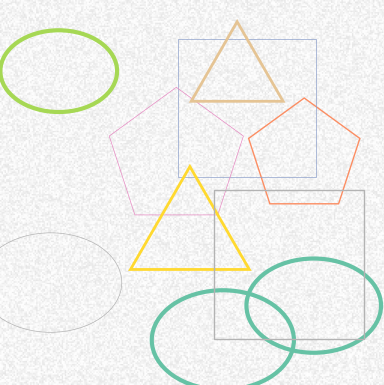[{"shape": "oval", "thickness": 3, "radius": 0.87, "center": [0.815, 0.206]}, {"shape": "oval", "thickness": 3, "radius": 0.92, "center": [0.579, 0.117]}, {"shape": "pentagon", "thickness": 1, "radius": 0.76, "center": [0.79, 0.594]}, {"shape": "square", "thickness": 0.5, "radius": 0.89, "center": [0.642, 0.72]}, {"shape": "pentagon", "thickness": 0.5, "radius": 0.92, "center": [0.458, 0.59]}, {"shape": "oval", "thickness": 3, "radius": 0.76, "center": [0.153, 0.815]}, {"shape": "triangle", "thickness": 2, "radius": 0.89, "center": [0.493, 0.389]}, {"shape": "triangle", "thickness": 2, "radius": 0.69, "center": [0.616, 0.806]}, {"shape": "square", "thickness": 1, "radius": 0.97, "center": [0.751, 0.314]}, {"shape": "oval", "thickness": 0.5, "radius": 0.92, "center": [0.132, 0.266]}]